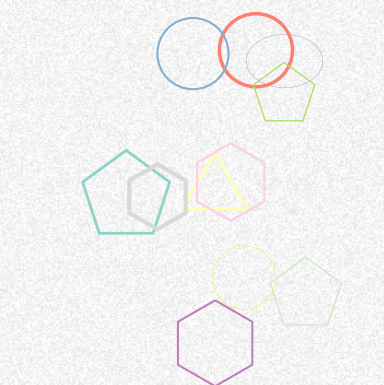[{"shape": "pentagon", "thickness": 2, "radius": 0.59, "center": [0.328, 0.49]}, {"shape": "triangle", "thickness": 2, "radius": 0.49, "center": [0.558, 0.506]}, {"shape": "oval", "thickness": 0.5, "radius": 0.5, "center": [0.739, 0.842]}, {"shape": "circle", "thickness": 2.5, "radius": 0.47, "center": [0.665, 0.87]}, {"shape": "circle", "thickness": 1.5, "radius": 0.46, "center": [0.501, 0.861]}, {"shape": "pentagon", "thickness": 1, "radius": 0.42, "center": [0.738, 0.754]}, {"shape": "hexagon", "thickness": 1.5, "radius": 0.5, "center": [0.599, 0.527]}, {"shape": "hexagon", "thickness": 3, "radius": 0.42, "center": [0.409, 0.489]}, {"shape": "hexagon", "thickness": 1.5, "radius": 0.56, "center": [0.559, 0.108]}, {"shape": "pentagon", "thickness": 1, "radius": 0.49, "center": [0.794, 0.235]}, {"shape": "circle", "thickness": 0.5, "radius": 0.41, "center": [0.634, 0.279]}]